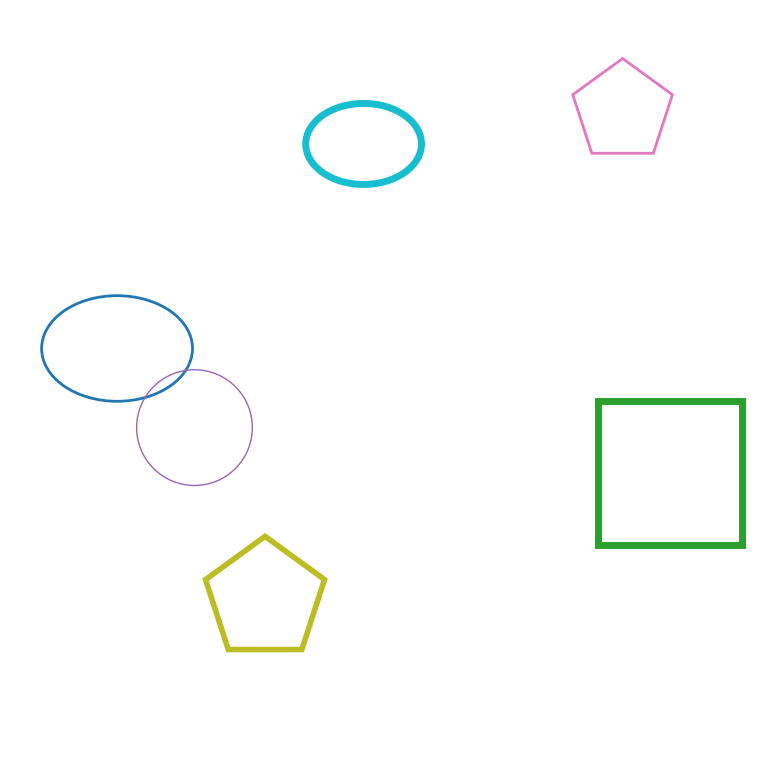[{"shape": "oval", "thickness": 1, "radius": 0.49, "center": [0.152, 0.547]}, {"shape": "square", "thickness": 2.5, "radius": 0.47, "center": [0.87, 0.386]}, {"shape": "circle", "thickness": 0.5, "radius": 0.38, "center": [0.253, 0.445]}, {"shape": "pentagon", "thickness": 1, "radius": 0.34, "center": [0.809, 0.856]}, {"shape": "pentagon", "thickness": 2, "radius": 0.41, "center": [0.344, 0.222]}, {"shape": "oval", "thickness": 2.5, "radius": 0.38, "center": [0.472, 0.813]}]